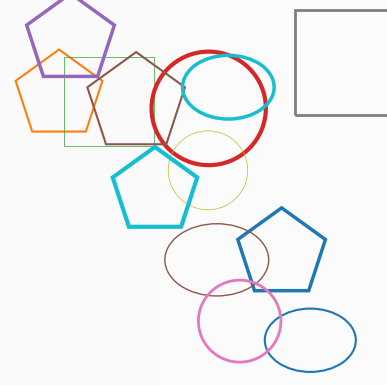[{"shape": "oval", "thickness": 1.5, "radius": 0.59, "center": [0.801, 0.116]}, {"shape": "pentagon", "thickness": 2.5, "radius": 0.59, "center": [0.727, 0.341]}, {"shape": "pentagon", "thickness": 1.5, "radius": 0.59, "center": [0.152, 0.754]}, {"shape": "square", "thickness": 0.5, "radius": 0.58, "center": [0.282, 0.737]}, {"shape": "circle", "thickness": 3, "radius": 0.74, "center": [0.539, 0.718]}, {"shape": "pentagon", "thickness": 2.5, "radius": 0.6, "center": [0.182, 0.898]}, {"shape": "oval", "thickness": 1, "radius": 0.67, "center": [0.559, 0.325]}, {"shape": "pentagon", "thickness": 1.5, "radius": 0.66, "center": [0.351, 0.732]}, {"shape": "circle", "thickness": 2, "radius": 0.53, "center": [0.618, 0.166]}, {"shape": "square", "thickness": 2, "radius": 0.69, "center": [0.897, 0.838]}, {"shape": "circle", "thickness": 0.5, "radius": 0.51, "center": [0.537, 0.558]}, {"shape": "pentagon", "thickness": 3, "radius": 0.57, "center": [0.4, 0.504]}, {"shape": "oval", "thickness": 2.5, "radius": 0.59, "center": [0.589, 0.774]}]